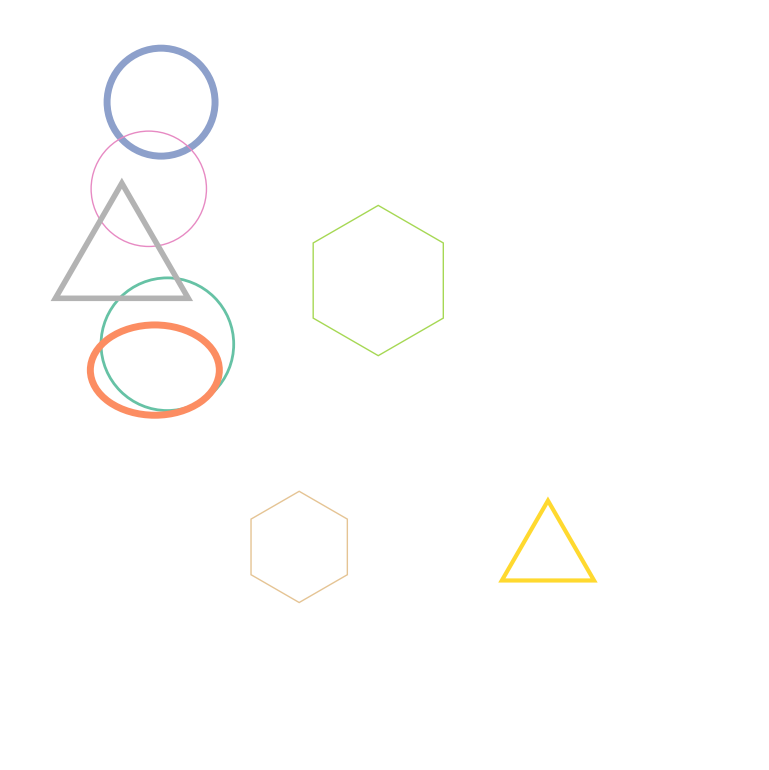[{"shape": "circle", "thickness": 1, "radius": 0.43, "center": [0.217, 0.553]}, {"shape": "oval", "thickness": 2.5, "radius": 0.42, "center": [0.201, 0.519]}, {"shape": "circle", "thickness": 2.5, "radius": 0.35, "center": [0.209, 0.867]}, {"shape": "circle", "thickness": 0.5, "radius": 0.37, "center": [0.193, 0.755]}, {"shape": "hexagon", "thickness": 0.5, "radius": 0.49, "center": [0.491, 0.636]}, {"shape": "triangle", "thickness": 1.5, "radius": 0.35, "center": [0.712, 0.281]}, {"shape": "hexagon", "thickness": 0.5, "radius": 0.36, "center": [0.389, 0.29]}, {"shape": "triangle", "thickness": 2, "radius": 0.5, "center": [0.158, 0.662]}]